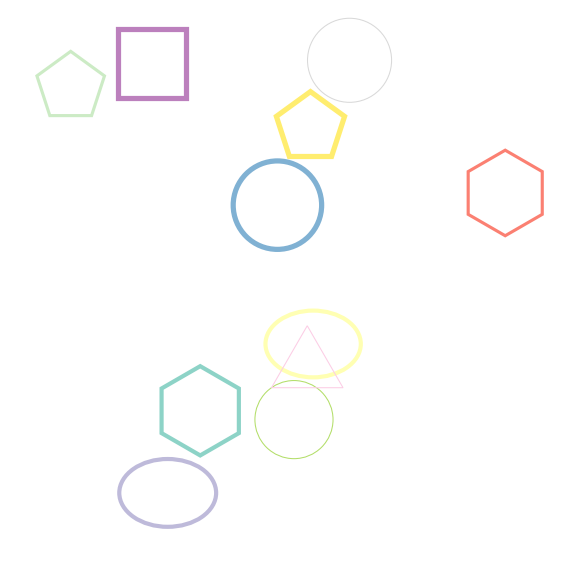[{"shape": "hexagon", "thickness": 2, "radius": 0.39, "center": [0.347, 0.288]}, {"shape": "oval", "thickness": 2, "radius": 0.41, "center": [0.542, 0.404]}, {"shape": "oval", "thickness": 2, "radius": 0.42, "center": [0.29, 0.146]}, {"shape": "hexagon", "thickness": 1.5, "radius": 0.37, "center": [0.875, 0.665]}, {"shape": "circle", "thickness": 2.5, "radius": 0.38, "center": [0.48, 0.644]}, {"shape": "circle", "thickness": 0.5, "radius": 0.34, "center": [0.509, 0.273]}, {"shape": "triangle", "thickness": 0.5, "radius": 0.36, "center": [0.532, 0.364]}, {"shape": "circle", "thickness": 0.5, "radius": 0.36, "center": [0.605, 0.895]}, {"shape": "square", "thickness": 2.5, "radius": 0.3, "center": [0.263, 0.889]}, {"shape": "pentagon", "thickness": 1.5, "radius": 0.31, "center": [0.122, 0.849]}, {"shape": "pentagon", "thickness": 2.5, "radius": 0.31, "center": [0.538, 0.778]}]